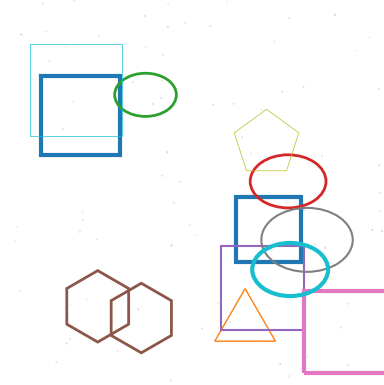[{"shape": "square", "thickness": 3, "radius": 0.51, "center": [0.21, 0.7]}, {"shape": "square", "thickness": 3, "radius": 0.42, "center": [0.698, 0.403]}, {"shape": "triangle", "thickness": 1, "radius": 0.46, "center": [0.637, 0.159]}, {"shape": "oval", "thickness": 2, "radius": 0.4, "center": [0.378, 0.754]}, {"shape": "oval", "thickness": 2, "radius": 0.49, "center": [0.748, 0.529]}, {"shape": "square", "thickness": 1.5, "radius": 0.54, "center": [0.682, 0.252]}, {"shape": "hexagon", "thickness": 2, "radius": 0.46, "center": [0.254, 0.204]}, {"shape": "hexagon", "thickness": 2, "radius": 0.45, "center": [0.367, 0.174]}, {"shape": "square", "thickness": 3, "radius": 0.53, "center": [0.895, 0.138]}, {"shape": "oval", "thickness": 1.5, "radius": 0.59, "center": [0.797, 0.377]}, {"shape": "pentagon", "thickness": 0.5, "radius": 0.44, "center": [0.692, 0.628]}, {"shape": "square", "thickness": 0.5, "radius": 0.6, "center": [0.197, 0.767]}, {"shape": "oval", "thickness": 3, "radius": 0.49, "center": [0.754, 0.3]}]